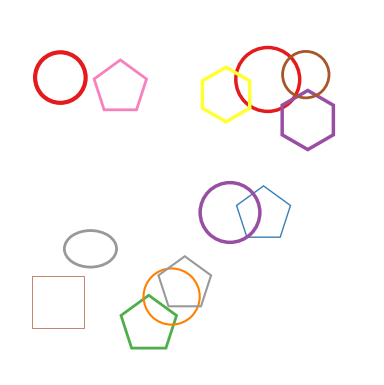[{"shape": "circle", "thickness": 3, "radius": 0.33, "center": [0.157, 0.799]}, {"shape": "circle", "thickness": 2.5, "radius": 0.41, "center": [0.695, 0.794]}, {"shape": "pentagon", "thickness": 1, "radius": 0.37, "center": [0.684, 0.444]}, {"shape": "pentagon", "thickness": 2, "radius": 0.38, "center": [0.386, 0.157]}, {"shape": "circle", "thickness": 2.5, "radius": 0.39, "center": [0.597, 0.448]}, {"shape": "hexagon", "thickness": 2.5, "radius": 0.38, "center": [0.799, 0.688]}, {"shape": "circle", "thickness": 1.5, "radius": 0.36, "center": [0.446, 0.23]}, {"shape": "hexagon", "thickness": 2.5, "radius": 0.35, "center": [0.587, 0.754]}, {"shape": "square", "thickness": 0.5, "radius": 0.34, "center": [0.152, 0.215]}, {"shape": "circle", "thickness": 2, "radius": 0.3, "center": [0.794, 0.806]}, {"shape": "pentagon", "thickness": 2, "radius": 0.36, "center": [0.313, 0.773]}, {"shape": "oval", "thickness": 2, "radius": 0.34, "center": [0.235, 0.354]}, {"shape": "pentagon", "thickness": 1.5, "radius": 0.36, "center": [0.48, 0.263]}]